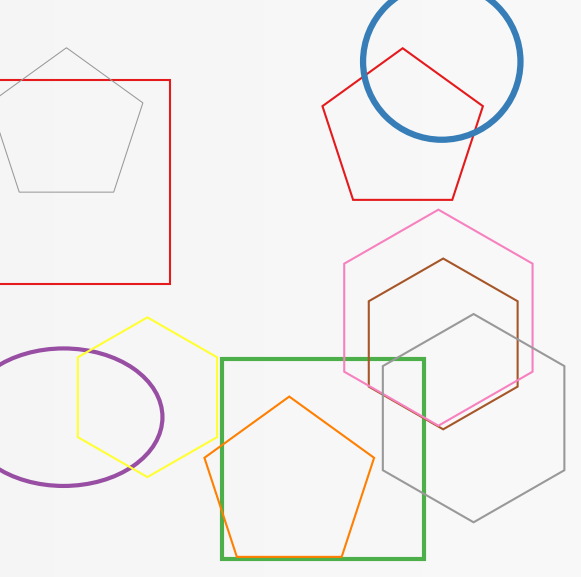[{"shape": "pentagon", "thickness": 1, "radius": 0.73, "center": [0.693, 0.77]}, {"shape": "square", "thickness": 1, "radius": 0.88, "center": [0.117, 0.684]}, {"shape": "circle", "thickness": 3, "radius": 0.68, "center": [0.76, 0.893]}, {"shape": "square", "thickness": 2, "radius": 0.87, "center": [0.556, 0.204]}, {"shape": "oval", "thickness": 2, "radius": 0.85, "center": [0.109, 0.277]}, {"shape": "pentagon", "thickness": 1, "radius": 0.77, "center": [0.498, 0.159]}, {"shape": "hexagon", "thickness": 1, "radius": 0.69, "center": [0.254, 0.311]}, {"shape": "hexagon", "thickness": 1, "radius": 0.74, "center": [0.762, 0.404]}, {"shape": "hexagon", "thickness": 1, "radius": 0.94, "center": [0.754, 0.449]}, {"shape": "hexagon", "thickness": 1, "radius": 0.9, "center": [0.815, 0.275]}, {"shape": "pentagon", "thickness": 0.5, "radius": 0.69, "center": [0.114, 0.778]}]